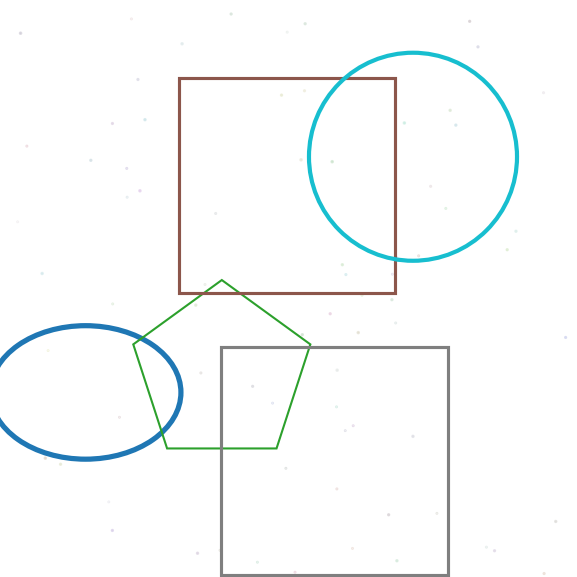[{"shape": "oval", "thickness": 2.5, "radius": 0.83, "center": [0.148, 0.32]}, {"shape": "pentagon", "thickness": 1, "radius": 0.81, "center": [0.384, 0.353]}, {"shape": "square", "thickness": 1.5, "radius": 0.93, "center": [0.497, 0.678]}, {"shape": "square", "thickness": 1.5, "radius": 0.98, "center": [0.579, 0.201]}, {"shape": "circle", "thickness": 2, "radius": 0.9, "center": [0.715, 0.728]}]